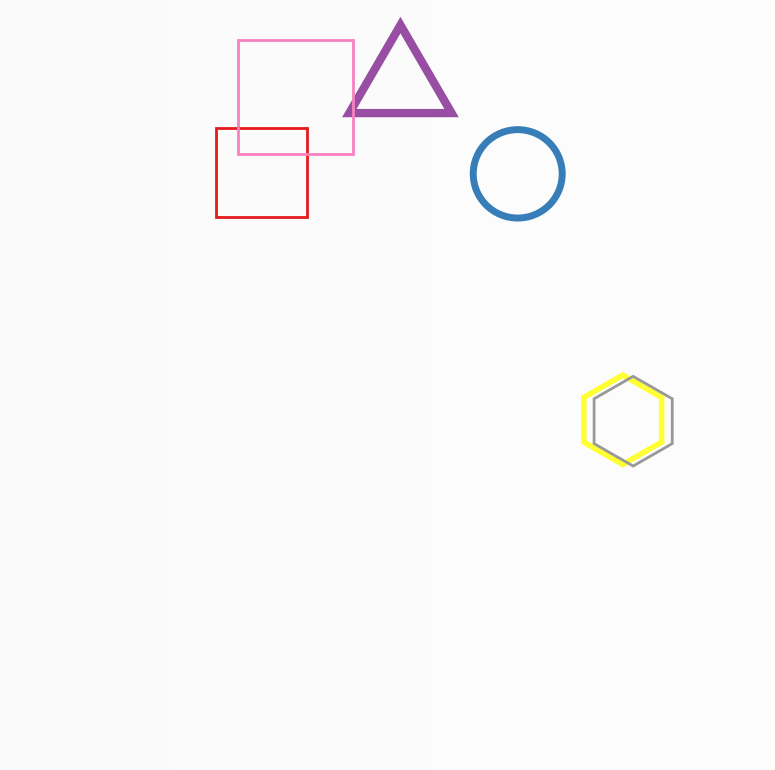[{"shape": "square", "thickness": 1, "radius": 0.29, "center": [0.337, 0.776]}, {"shape": "circle", "thickness": 2.5, "radius": 0.29, "center": [0.668, 0.774]}, {"shape": "triangle", "thickness": 3, "radius": 0.38, "center": [0.517, 0.891]}, {"shape": "hexagon", "thickness": 2, "radius": 0.29, "center": [0.804, 0.455]}, {"shape": "square", "thickness": 1, "radius": 0.37, "center": [0.382, 0.874]}, {"shape": "hexagon", "thickness": 1, "radius": 0.29, "center": [0.817, 0.453]}]